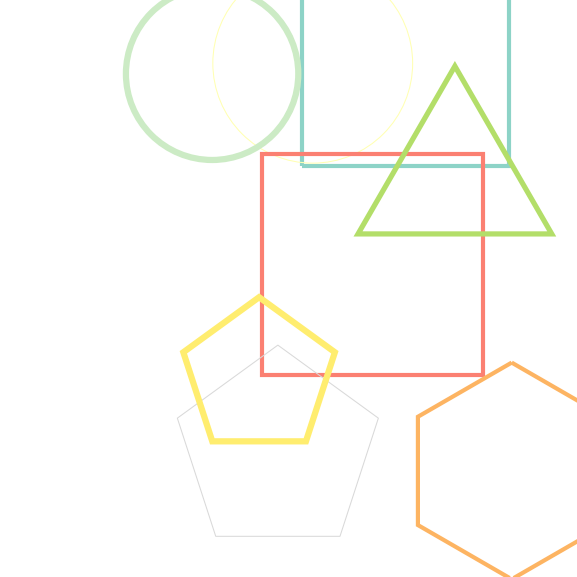[{"shape": "square", "thickness": 2, "radius": 0.89, "center": [0.702, 0.891]}, {"shape": "circle", "thickness": 0.5, "radius": 0.87, "center": [0.542, 0.89]}, {"shape": "square", "thickness": 2, "radius": 0.96, "center": [0.645, 0.541]}, {"shape": "hexagon", "thickness": 2, "radius": 0.94, "center": [0.886, 0.184]}, {"shape": "triangle", "thickness": 2.5, "radius": 0.97, "center": [0.788, 0.691]}, {"shape": "pentagon", "thickness": 0.5, "radius": 0.92, "center": [0.481, 0.219]}, {"shape": "circle", "thickness": 3, "radius": 0.75, "center": [0.367, 0.871]}, {"shape": "pentagon", "thickness": 3, "radius": 0.69, "center": [0.449, 0.347]}]